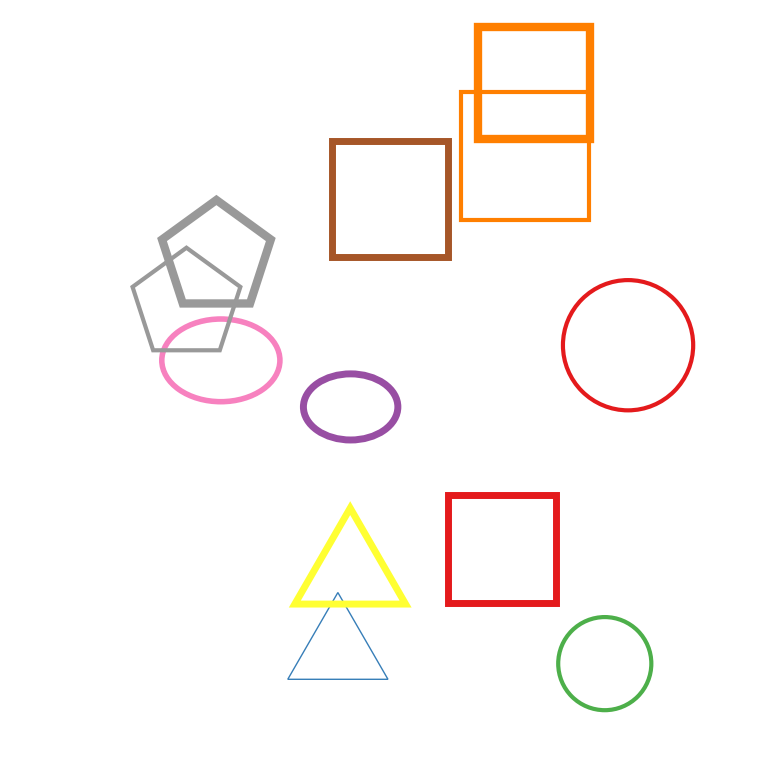[{"shape": "square", "thickness": 2.5, "radius": 0.35, "center": [0.652, 0.287]}, {"shape": "circle", "thickness": 1.5, "radius": 0.42, "center": [0.816, 0.552]}, {"shape": "triangle", "thickness": 0.5, "radius": 0.38, "center": [0.439, 0.155]}, {"shape": "circle", "thickness": 1.5, "radius": 0.3, "center": [0.785, 0.138]}, {"shape": "oval", "thickness": 2.5, "radius": 0.31, "center": [0.455, 0.472]}, {"shape": "square", "thickness": 1.5, "radius": 0.42, "center": [0.682, 0.798]}, {"shape": "square", "thickness": 3, "radius": 0.36, "center": [0.694, 0.892]}, {"shape": "triangle", "thickness": 2.5, "radius": 0.42, "center": [0.455, 0.257]}, {"shape": "square", "thickness": 2.5, "radius": 0.38, "center": [0.506, 0.741]}, {"shape": "oval", "thickness": 2, "radius": 0.38, "center": [0.287, 0.532]}, {"shape": "pentagon", "thickness": 3, "radius": 0.37, "center": [0.281, 0.666]}, {"shape": "pentagon", "thickness": 1.5, "radius": 0.37, "center": [0.242, 0.605]}]